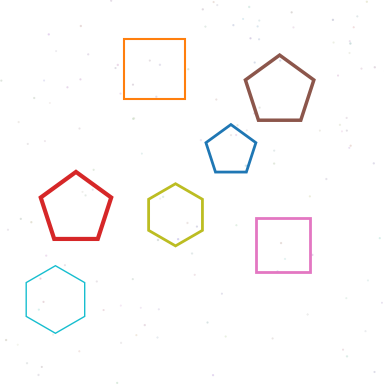[{"shape": "pentagon", "thickness": 2, "radius": 0.34, "center": [0.6, 0.608]}, {"shape": "square", "thickness": 1.5, "radius": 0.39, "center": [0.401, 0.821]}, {"shape": "pentagon", "thickness": 3, "radius": 0.48, "center": [0.197, 0.457]}, {"shape": "pentagon", "thickness": 2.5, "radius": 0.47, "center": [0.726, 0.763]}, {"shape": "square", "thickness": 2, "radius": 0.35, "center": [0.735, 0.363]}, {"shape": "hexagon", "thickness": 2, "radius": 0.4, "center": [0.456, 0.442]}, {"shape": "hexagon", "thickness": 1, "radius": 0.44, "center": [0.144, 0.222]}]